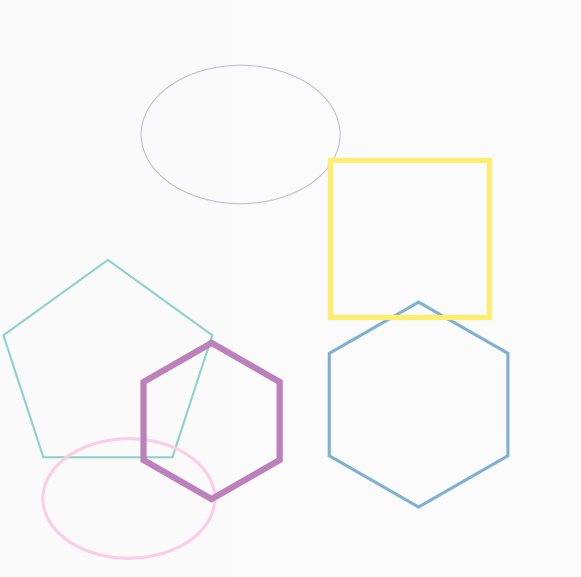[{"shape": "pentagon", "thickness": 1, "radius": 0.94, "center": [0.186, 0.36]}, {"shape": "oval", "thickness": 0.5, "radius": 0.86, "center": [0.414, 0.766]}, {"shape": "hexagon", "thickness": 1.5, "radius": 0.89, "center": [0.72, 0.299]}, {"shape": "oval", "thickness": 1.5, "radius": 0.74, "center": [0.222, 0.136]}, {"shape": "hexagon", "thickness": 3, "radius": 0.68, "center": [0.364, 0.27]}, {"shape": "square", "thickness": 2.5, "radius": 0.68, "center": [0.705, 0.586]}]